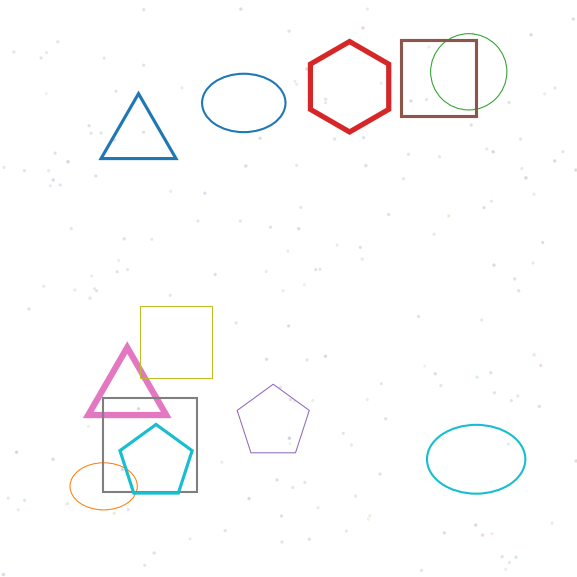[{"shape": "triangle", "thickness": 1.5, "radius": 0.37, "center": [0.24, 0.762]}, {"shape": "oval", "thickness": 1, "radius": 0.36, "center": [0.422, 0.821]}, {"shape": "oval", "thickness": 0.5, "radius": 0.29, "center": [0.179, 0.157]}, {"shape": "circle", "thickness": 0.5, "radius": 0.33, "center": [0.812, 0.875]}, {"shape": "hexagon", "thickness": 2.5, "radius": 0.39, "center": [0.605, 0.849]}, {"shape": "pentagon", "thickness": 0.5, "radius": 0.33, "center": [0.473, 0.268]}, {"shape": "square", "thickness": 1.5, "radius": 0.33, "center": [0.759, 0.864]}, {"shape": "triangle", "thickness": 3, "radius": 0.39, "center": [0.22, 0.319]}, {"shape": "square", "thickness": 1, "radius": 0.41, "center": [0.26, 0.228]}, {"shape": "square", "thickness": 0.5, "radius": 0.31, "center": [0.305, 0.407]}, {"shape": "pentagon", "thickness": 1.5, "radius": 0.33, "center": [0.27, 0.198]}, {"shape": "oval", "thickness": 1, "radius": 0.43, "center": [0.825, 0.204]}]